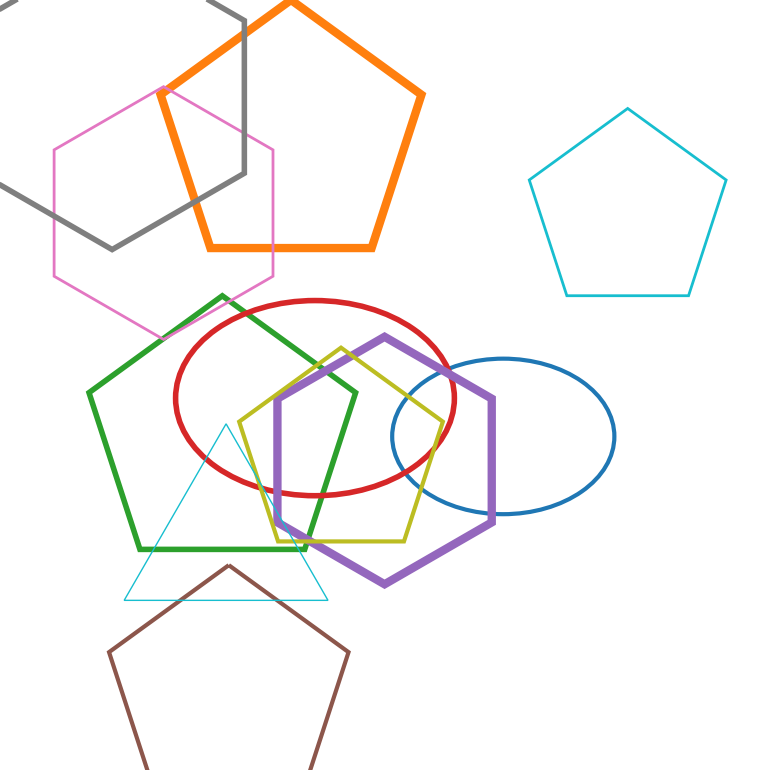[{"shape": "oval", "thickness": 1.5, "radius": 0.72, "center": [0.654, 0.433]}, {"shape": "pentagon", "thickness": 3, "radius": 0.89, "center": [0.378, 0.822]}, {"shape": "pentagon", "thickness": 2, "radius": 0.91, "center": [0.289, 0.434]}, {"shape": "oval", "thickness": 2, "radius": 0.91, "center": [0.409, 0.483]}, {"shape": "hexagon", "thickness": 3, "radius": 0.8, "center": [0.499, 0.402]}, {"shape": "pentagon", "thickness": 1.5, "radius": 0.82, "center": [0.297, 0.103]}, {"shape": "hexagon", "thickness": 1, "radius": 0.82, "center": [0.212, 0.723]}, {"shape": "hexagon", "thickness": 2, "radius": 0.99, "center": [0.146, 0.874]}, {"shape": "pentagon", "thickness": 1.5, "radius": 0.7, "center": [0.443, 0.409]}, {"shape": "triangle", "thickness": 0.5, "radius": 0.76, "center": [0.294, 0.297]}, {"shape": "pentagon", "thickness": 1, "radius": 0.67, "center": [0.815, 0.725]}]